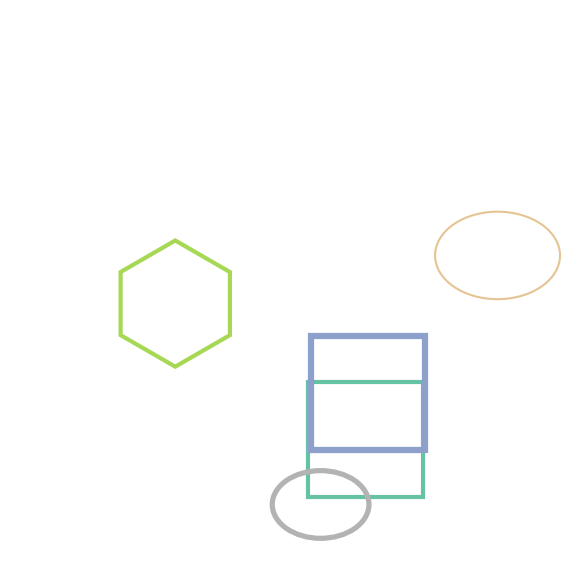[{"shape": "square", "thickness": 2, "radius": 0.5, "center": [0.633, 0.238]}, {"shape": "square", "thickness": 3, "radius": 0.49, "center": [0.637, 0.319]}, {"shape": "hexagon", "thickness": 2, "radius": 0.55, "center": [0.303, 0.473]}, {"shape": "oval", "thickness": 1, "radius": 0.54, "center": [0.862, 0.557]}, {"shape": "oval", "thickness": 2.5, "radius": 0.42, "center": [0.555, 0.126]}]